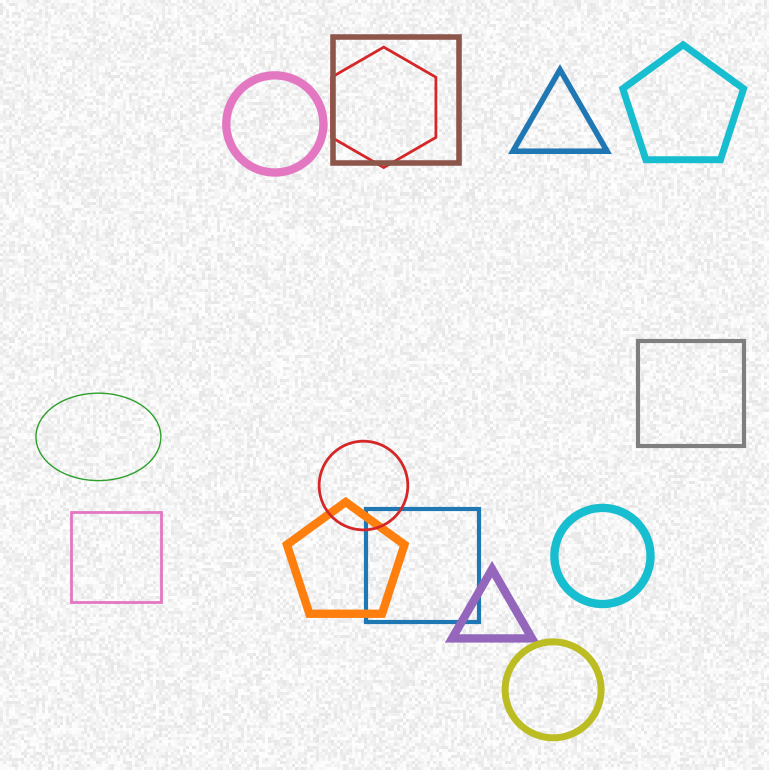[{"shape": "square", "thickness": 1.5, "radius": 0.37, "center": [0.549, 0.266]}, {"shape": "triangle", "thickness": 2, "radius": 0.35, "center": [0.727, 0.839]}, {"shape": "pentagon", "thickness": 3, "radius": 0.4, "center": [0.449, 0.268]}, {"shape": "oval", "thickness": 0.5, "radius": 0.41, "center": [0.128, 0.433]}, {"shape": "circle", "thickness": 1, "radius": 0.29, "center": [0.472, 0.369]}, {"shape": "hexagon", "thickness": 1, "radius": 0.39, "center": [0.498, 0.861]}, {"shape": "triangle", "thickness": 3, "radius": 0.3, "center": [0.639, 0.201]}, {"shape": "square", "thickness": 2, "radius": 0.41, "center": [0.515, 0.87]}, {"shape": "circle", "thickness": 3, "radius": 0.32, "center": [0.357, 0.839]}, {"shape": "square", "thickness": 1, "radius": 0.29, "center": [0.15, 0.277]}, {"shape": "square", "thickness": 1.5, "radius": 0.34, "center": [0.897, 0.489]}, {"shape": "circle", "thickness": 2.5, "radius": 0.31, "center": [0.718, 0.104]}, {"shape": "pentagon", "thickness": 2.5, "radius": 0.41, "center": [0.887, 0.859]}, {"shape": "circle", "thickness": 3, "radius": 0.31, "center": [0.782, 0.278]}]